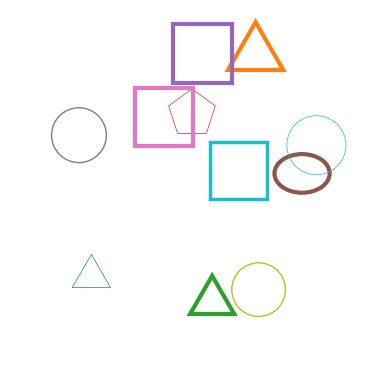[{"shape": "triangle", "thickness": 0.5, "radius": 0.29, "center": [0.237, 0.282]}, {"shape": "triangle", "thickness": 3, "radius": 0.41, "center": [0.664, 0.86]}, {"shape": "triangle", "thickness": 3, "radius": 0.33, "center": [0.551, 0.218]}, {"shape": "pentagon", "thickness": 0.5, "radius": 0.32, "center": [0.499, 0.705]}, {"shape": "square", "thickness": 3, "radius": 0.38, "center": [0.526, 0.861]}, {"shape": "oval", "thickness": 3, "radius": 0.36, "center": [0.785, 0.55]}, {"shape": "square", "thickness": 3, "radius": 0.38, "center": [0.426, 0.695]}, {"shape": "circle", "thickness": 1, "radius": 0.36, "center": [0.205, 0.649]}, {"shape": "circle", "thickness": 1, "radius": 0.35, "center": [0.672, 0.248]}, {"shape": "circle", "thickness": 0.5, "radius": 0.38, "center": [0.822, 0.623]}, {"shape": "square", "thickness": 2.5, "radius": 0.37, "center": [0.619, 0.557]}]